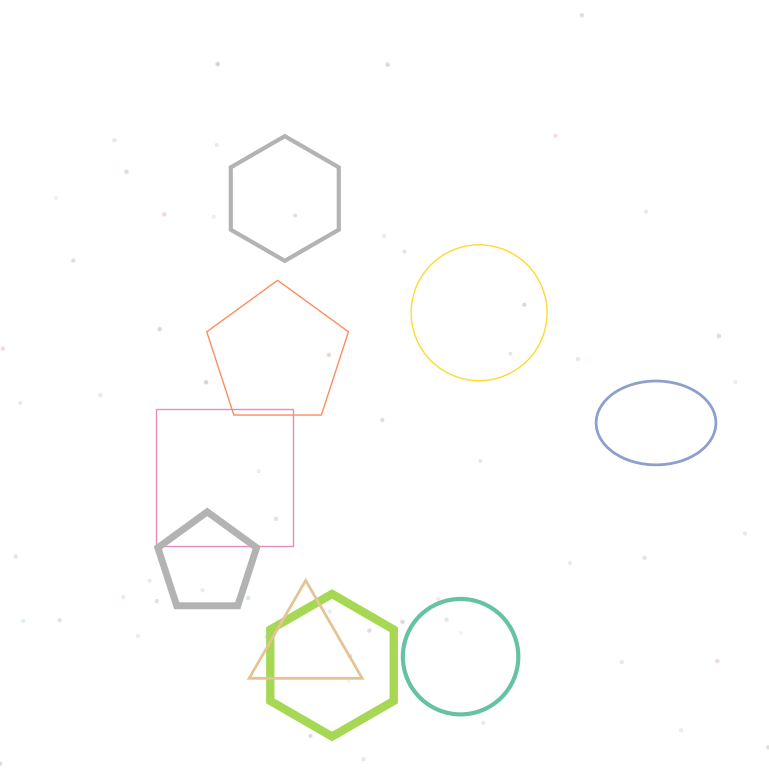[{"shape": "circle", "thickness": 1.5, "radius": 0.37, "center": [0.598, 0.147]}, {"shape": "pentagon", "thickness": 0.5, "radius": 0.48, "center": [0.361, 0.539]}, {"shape": "oval", "thickness": 1, "radius": 0.39, "center": [0.852, 0.451]}, {"shape": "square", "thickness": 0.5, "radius": 0.44, "center": [0.292, 0.379]}, {"shape": "hexagon", "thickness": 3, "radius": 0.46, "center": [0.431, 0.136]}, {"shape": "circle", "thickness": 0.5, "radius": 0.44, "center": [0.622, 0.594]}, {"shape": "triangle", "thickness": 1, "radius": 0.42, "center": [0.397, 0.161]}, {"shape": "hexagon", "thickness": 1.5, "radius": 0.4, "center": [0.37, 0.742]}, {"shape": "pentagon", "thickness": 2.5, "radius": 0.34, "center": [0.269, 0.268]}]